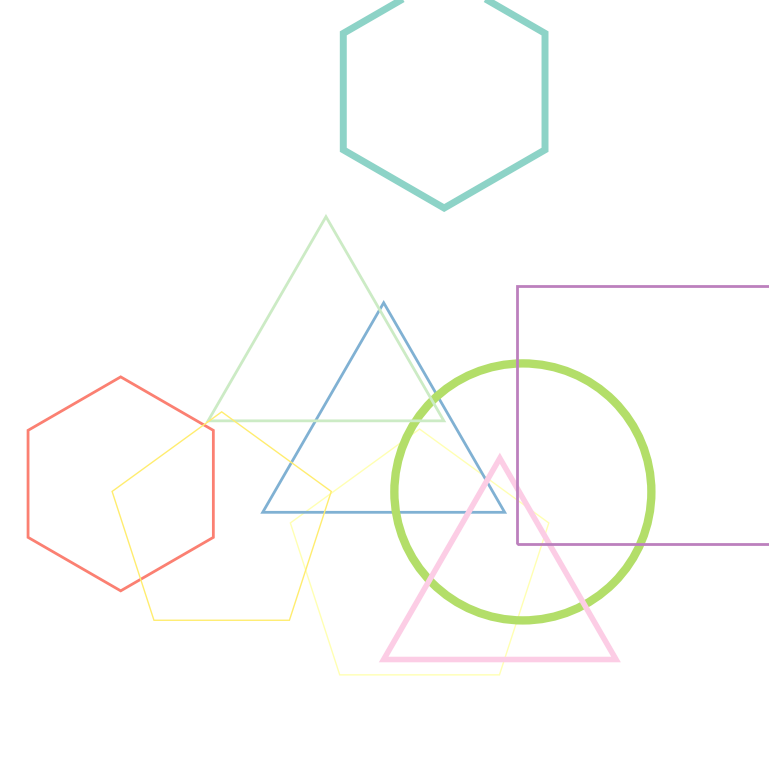[{"shape": "hexagon", "thickness": 2.5, "radius": 0.76, "center": [0.577, 0.881]}, {"shape": "pentagon", "thickness": 0.5, "radius": 0.88, "center": [0.545, 0.266]}, {"shape": "hexagon", "thickness": 1, "radius": 0.69, "center": [0.157, 0.372]}, {"shape": "triangle", "thickness": 1, "radius": 0.91, "center": [0.498, 0.425]}, {"shape": "circle", "thickness": 3, "radius": 0.83, "center": [0.679, 0.361]}, {"shape": "triangle", "thickness": 2, "radius": 0.87, "center": [0.649, 0.231]}, {"shape": "square", "thickness": 1, "radius": 0.84, "center": [0.839, 0.461]}, {"shape": "triangle", "thickness": 1, "radius": 0.88, "center": [0.423, 0.542]}, {"shape": "pentagon", "thickness": 0.5, "radius": 0.75, "center": [0.288, 0.316]}]